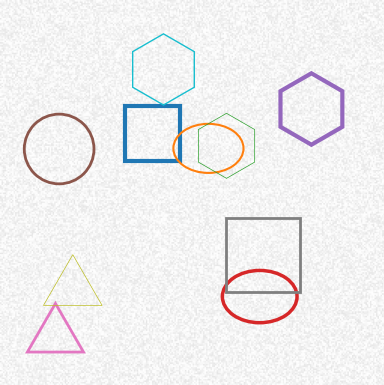[{"shape": "square", "thickness": 3, "radius": 0.36, "center": [0.396, 0.653]}, {"shape": "oval", "thickness": 1.5, "radius": 0.46, "center": [0.541, 0.615]}, {"shape": "hexagon", "thickness": 0.5, "radius": 0.42, "center": [0.588, 0.621]}, {"shape": "oval", "thickness": 2.5, "radius": 0.48, "center": [0.675, 0.23]}, {"shape": "hexagon", "thickness": 3, "radius": 0.46, "center": [0.809, 0.717]}, {"shape": "circle", "thickness": 2, "radius": 0.45, "center": [0.154, 0.613]}, {"shape": "triangle", "thickness": 2, "radius": 0.42, "center": [0.144, 0.128]}, {"shape": "square", "thickness": 2, "radius": 0.48, "center": [0.683, 0.337]}, {"shape": "triangle", "thickness": 0.5, "radius": 0.44, "center": [0.189, 0.251]}, {"shape": "hexagon", "thickness": 1, "radius": 0.46, "center": [0.425, 0.82]}]